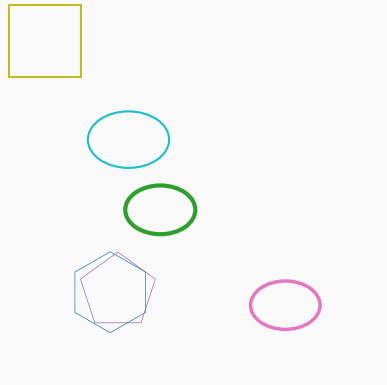[{"shape": "hexagon", "thickness": 0.5, "radius": 0.53, "center": [0.284, 0.241]}, {"shape": "oval", "thickness": 3, "radius": 0.45, "center": [0.414, 0.455]}, {"shape": "pentagon", "thickness": 0.5, "radius": 0.51, "center": [0.304, 0.244]}, {"shape": "oval", "thickness": 2.5, "radius": 0.45, "center": [0.736, 0.207]}, {"shape": "square", "thickness": 1.5, "radius": 0.47, "center": [0.116, 0.894]}, {"shape": "oval", "thickness": 1.5, "radius": 0.52, "center": [0.332, 0.637]}]